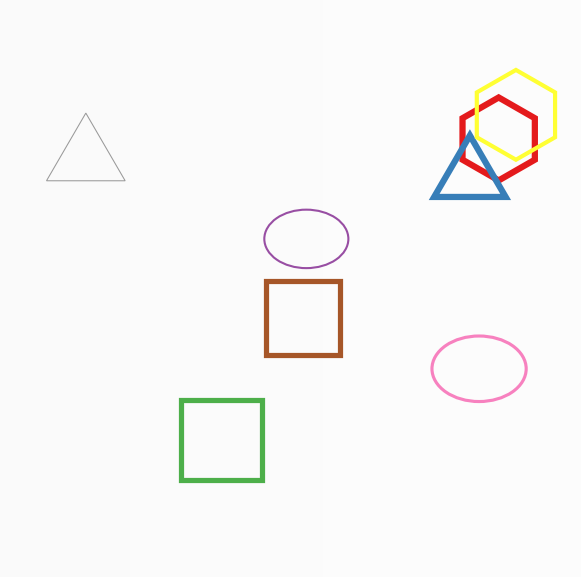[{"shape": "hexagon", "thickness": 3, "radius": 0.36, "center": [0.858, 0.759]}, {"shape": "triangle", "thickness": 3, "radius": 0.36, "center": [0.808, 0.694]}, {"shape": "square", "thickness": 2.5, "radius": 0.35, "center": [0.381, 0.237]}, {"shape": "oval", "thickness": 1, "radius": 0.36, "center": [0.527, 0.585]}, {"shape": "hexagon", "thickness": 2, "radius": 0.39, "center": [0.888, 0.8]}, {"shape": "square", "thickness": 2.5, "radius": 0.32, "center": [0.521, 0.448]}, {"shape": "oval", "thickness": 1.5, "radius": 0.41, "center": [0.824, 0.361]}, {"shape": "triangle", "thickness": 0.5, "radius": 0.39, "center": [0.148, 0.725]}]